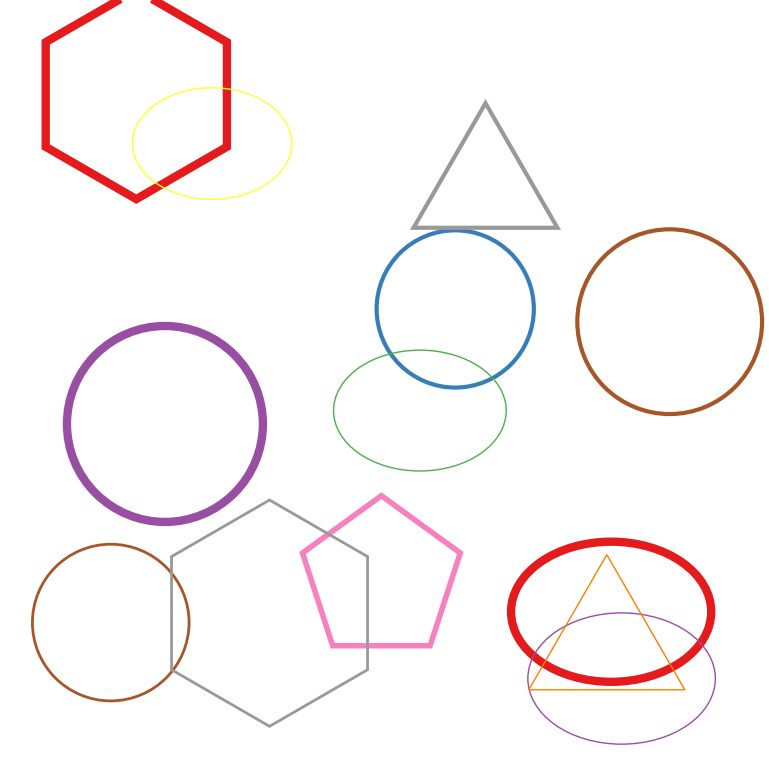[{"shape": "hexagon", "thickness": 3, "radius": 0.68, "center": [0.177, 0.877]}, {"shape": "oval", "thickness": 3, "radius": 0.65, "center": [0.794, 0.206]}, {"shape": "circle", "thickness": 1.5, "radius": 0.51, "center": [0.591, 0.599]}, {"shape": "oval", "thickness": 0.5, "radius": 0.56, "center": [0.545, 0.467]}, {"shape": "oval", "thickness": 0.5, "radius": 0.61, "center": [0.807, 0.119]}, {"shape": "circle", "thickness": 3, "radius": 0.64, "center": [0.214, 0.449]}, {"shape": "triangle", "thickness": 0.5, "radius": 0.58, "center": [0.788, 0.163]}, {"shape": "oval", "thickness": 0.5, "radius": 0.52, "center": [0.275, 0.814]}, {"shape": "circle", "thickness": 1, "radius": 0.51, "center": [0.144, 0.191]}, {"shape": "circle", "thickness": 1.5, "radius": 0.6, "center": [0.87, 0.582]}, {"shape": "pentagon", "thickness": 2, "radius": 0.54, "center": [0.495, 0.249]}, {"shape": "hexagon", "thickness": 1, "radius": 0.73, "center": [0.35, 0.204]}, {"shape": "triangle", "thickness": 1.5, "radius": 0.54, "center": [0.631, 0.758]}]